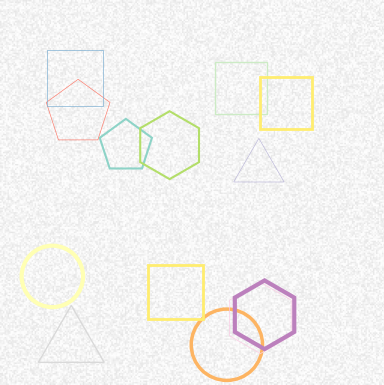[{"shape": "pentagon", "thickness": 1.5, "radius": 0.36, "center": [0.327, 0.62]}, {"shape": "circle", "thickness": 3, "radius": 0.4, "center": [0.136, 0.282]}, {"shape": "triangle", "thickness": 0.5, "radius": 0.38, "center": [0.672, 0.565]}, {"shape": "pentagon", "thickness": 0.5, "radius": 0.44, "center": [0.203, 0.707]}, {"shape": "square", "thickness": 0.5, "radius": 0.36, "center": [0.195, 0.798]}, {"shape": "circle", "thickness": 2.5, "radius": 0.46, "center": [0.589, 0.105]}, {"shape": "hexagon", "thickness": 1.5, "radius": 0.44, "center": [0.441, 0.623]}, {"shape": "hexagon", "thickness": 0.5, "radius": 0.46, "center": [0.676, 0.174]}, {"shape": "triangle", "thickness": 1, "radius": 0.49, "center": [0.185, 0.108]}, {"shape": "hexagon", "thickness": 3, "radius": 0.45, "center": [0.687, 0.182]}, {"shape": "square", "thickness": 1, "radius": 0.34, "center": [0.626, 0.772]}, {"shape": "square", "thickness": 2, "radius": 0.34, "center": [0.743, 0.732]}, {"shape": "square", "thickness": 2, "radius": 0.35, "center": [0.456, 0.242]}]